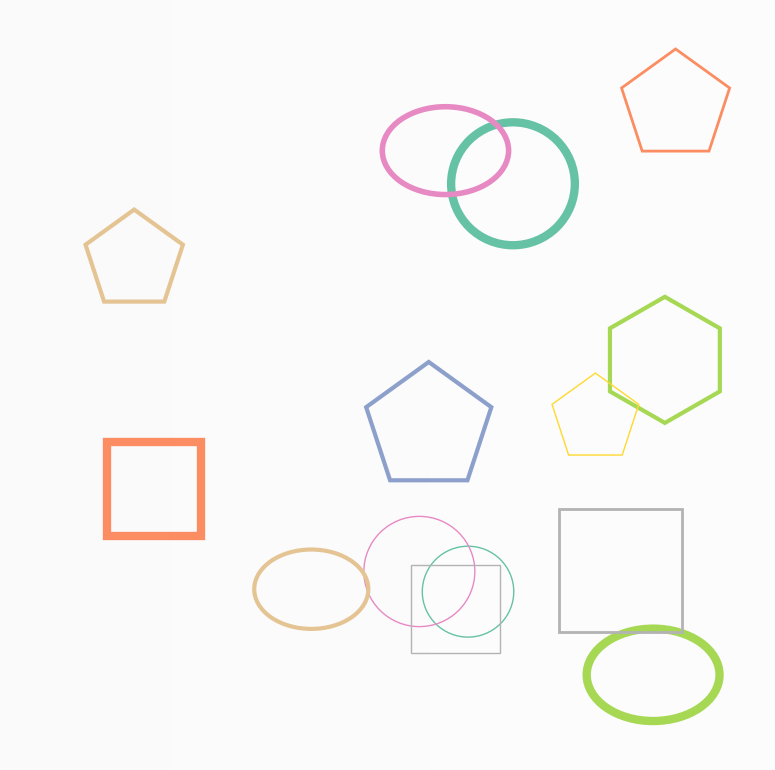[{"shape": "circle", "thickness": 3, "radius": 0.4, "center": [0.662, 0.761]}, {"shape": "circle", "thickness": 0.5, "radius": 0.3, "center": [0.604, 0.232]}, {"shape": "square", "thickness": 3, "radius": 0.31, "center": [0.199, 0.365]}, {"shape": "pentagon", "thickness": 1, "radius": 0.37, "center": [0.872, 0.863]}, {"shape": "pentagon", "thickness": 1.5, "radius": 0.42, "center": [0.553, 0.445]}, {"shape": "oval", "thickness": 2, "radius": 0.41, "center": [0.575, 0.804]}, {"shape": "circle", "thickness": 0.5, "radius": 0.36, "center": [0.541, 0.258]}, {"shape": "oval", "thickness": 3, "radius": 0.43, "center": [0.843, 0.124]}, {"shape": "hexagon", "thickness": 1.5, "radius": 0.41, "center": [0.858, 0.533]}, {"shape": "pentagon", "thickness": 0.5, "radius": 0.29, "center": [0.768, 0.457]}, {"shape": "pentagon", "thickness": 1.5, "radius": 0.33, "center": [0.173, 0.662]}, {"shape": "oval", "thickness": 1.5, "radius": 0.37, "center": [0.402, 0.235]}, {"shape": "square", "thickness": 0.5, "radius": 0.29, "center": [0.587, 0.209]}, {"shape": "square", "thickness": 1, "radius": 0.4, "center": [0.8, 0.259]}]